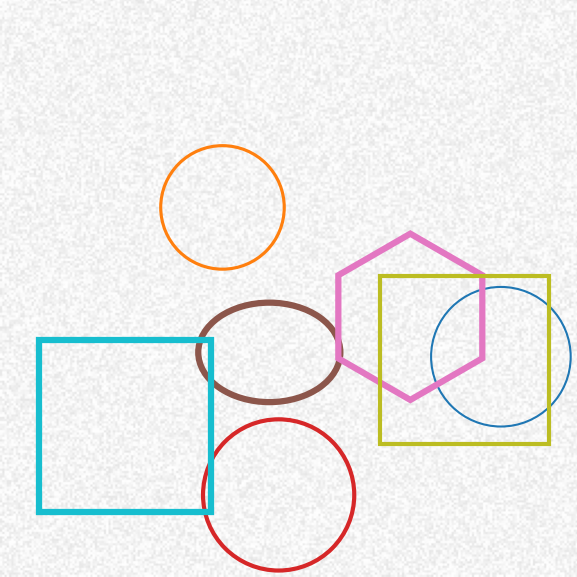[{"shape": "circle", "thickness": 1, "radius": 0.6, "center": [0.867, 0.381]}, {"shape": "circle", "thickness": 1.5, "radius": 0.53, "center": [0.385, 0.64]}, {"shape": "circle", "thickness": 2, "radius": 0.65, "center": [0.482, 0.142]}, {"shape": "oval", "thickness": 3, "radius": 0.62, "center": [0.466, 0.389]}, {"shape": "hexagon", "thickness": 3, "radius": 0.72, "center": [0.711, 0.451]}, {"shape": "square", "thickness": 2, "radius": 0.73, "center": [0.805, 0.376]}, {"shape": "square", "thickness": 3, "radius": 0.74, "center": [0.217, 0.261]}]